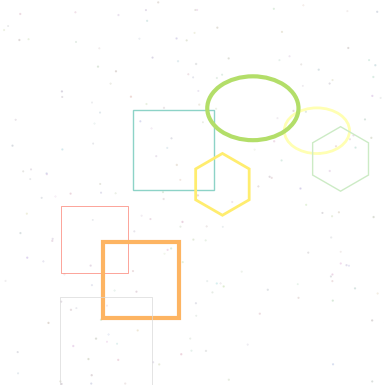[{"shape": "square", "thickness": 1, "radius": 0.52, "center": [0.451, 0.61]}, {"shape": "oval", "thickness": 2, "radius": 0.42, "center": [0.823, 0.661]}, {"shape": "square", "thickness": 0.5, "radius": 0.44, "center": [0.246, 0.378]}, {"shape": "square", "thickness": 3, "radius": 0.49, "center": [0.367, 0.272]}, {"shape": "oval", "thickness": 3, "radius": 0.59, "center": [0.657, 0.719]}, {"shape": "square", "thickness": 0.5, "radius": 0.59, "center": [0.275, 0.109]}, {"shape": "hexagon", "thickness": 1, "radius": 0.42, "center": [0.885, 0.587]}, {"shape": "hexagon", "thickness": 2, "radius": 0.4, "center": [0.578, 0.521]}]